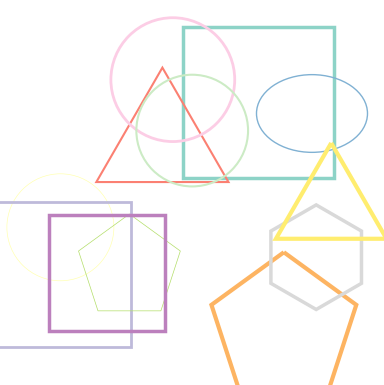[{"shape": "square", "thickness": 2.5, "radius": 0.98, "center": [0.672, 0.734]}, {"shape": "circle", "thickness": 0.5, "radius": 0.69, "center": [0.157, 0.41]}, {"shape": "square", "thickness": 2, "radius": 0.94, "center": [0.152, 0.287]}, {"shape": "triangle", "thickness": 1.5, "radius": 0.99, "center": [0.422, 0.626]}, {"shape": "oval", "thickness": 1, "radius": 0.72, "center": [0.81, 0.705]}, {"shape": "pentagon", "thickness": 3, "radius": 0.99, "center": [0.737, 0.147]}, {"shape": "pentagon", "thickness": 0.5, "radius": 0.69, "center": [0.336, 0.305]}, {"shape": "circle", "thickness": 2, "radius": 0.8, "center": [0.449, 0.793]}, {"shape": "hexagon", "thickness": 2.5, "radius": 0.68, "center": [0.821, 0.332]}, {"shape": "square", "thickness": 2.5, "radius": 0.75, "center": [0.278, 0.292]}, {"shape": "circle", "thickness": 1.5, "radius": 0.73, "center": [0.499, 0.661]}, {"shape": "triangle", "thickness": 3, "radius": 0.83, "center": [0.86, 0.463]}]